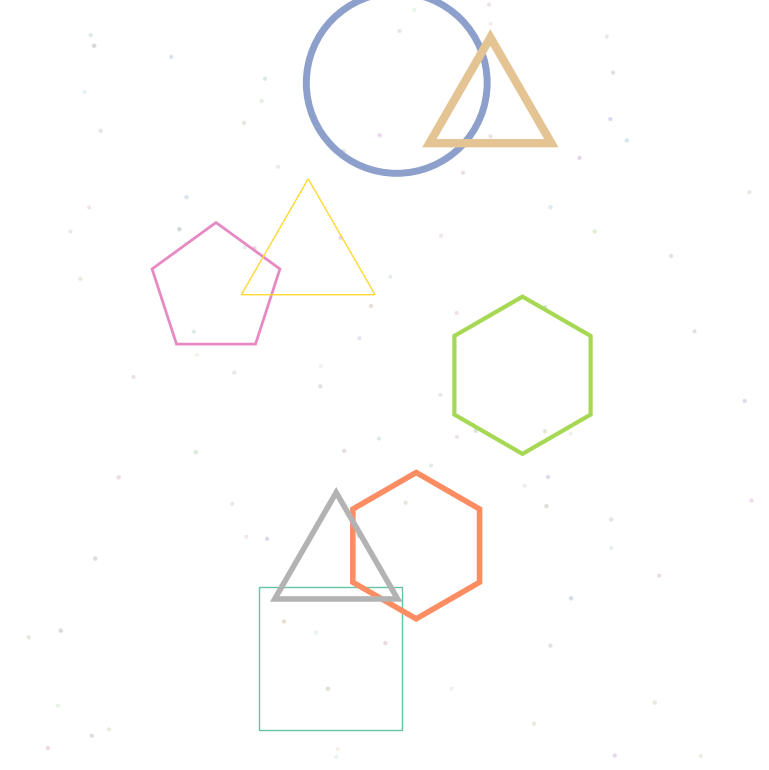[{"shape": "square", "thickness": 0.5, "radius": 0.46, "center": [0.429, 0.145]}, {"shape": "hexagon", "thickness": 2, "radius": 0.48, "center": [0.541, 0.291]}, {"shape": "circle", "thickness": 2.5, "radius": 0.59, "center": [0.515, 0.892]}, {"shape": "pentagon", "thickness": 1, "radius": 0.44, "center": [0.281, 0.624]}, {"shape": "hexagon", "thickness": 1.5, "radius": 0.51, "center": [0.679, 0.513]}, {"shape": "triangle", "thickness": 0.5, "radius": 0.5, "center": [0.4, 0.667]}, {"shape": "triangle", "thickness": 3, "radius": 0.46, "center": [0.637, 0.86]}, {"shape": "triangle", "thickness": 2, "radius": 0.46, "center": [0.437, 0.268]}]